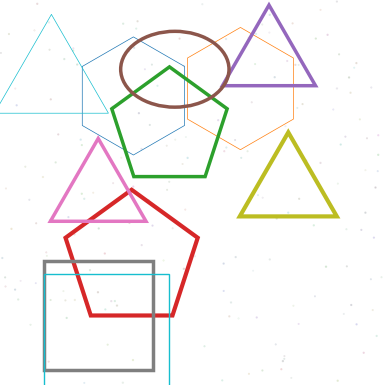[{"shape": "hexagon", "thickness": 0.5, "radius": 0.77, "center": [0.347, 0.751]}, {"shape": "hexagon", "thickness": 0.5, "radius": 0.79, "center": [0.625, 0.77]}, {"shape": "pentagon", "thickness": 2.5, "radius": 0.79, "center": [0.44, 0.669]}, {"shape": "pentagon", "thickness": 3, "radius": 0.9, "center": [0.342, 0.327]}, {"shape": "triangle", "thickness": 2.5, "radius": 0.7, "center": [0.699, 0.847]}, {"shape": "oval", "thickness": 2.5, "radius": 0.7, "center": [0.454, 0.82]}, {"shape": "triangle", "thickness": 2.5, "radius": 0.72, "center": [0.255, 0.497]}, {"shape": "square", "thickness": 2.5, "radius": 0.71, "center": [0.255, 0.181]}, {"shape": "triangle", "thickness": 3, "radius": 0.73, "center": [0.749, 0.511]}, {"shape": "triangle", "thickness": 0.5, "radius": 0.86, "center": [0.134, 0.791]}, {"shape": "square", "thickness": 1, "radius": 0.82, "center": [0.277, 0.125]}]